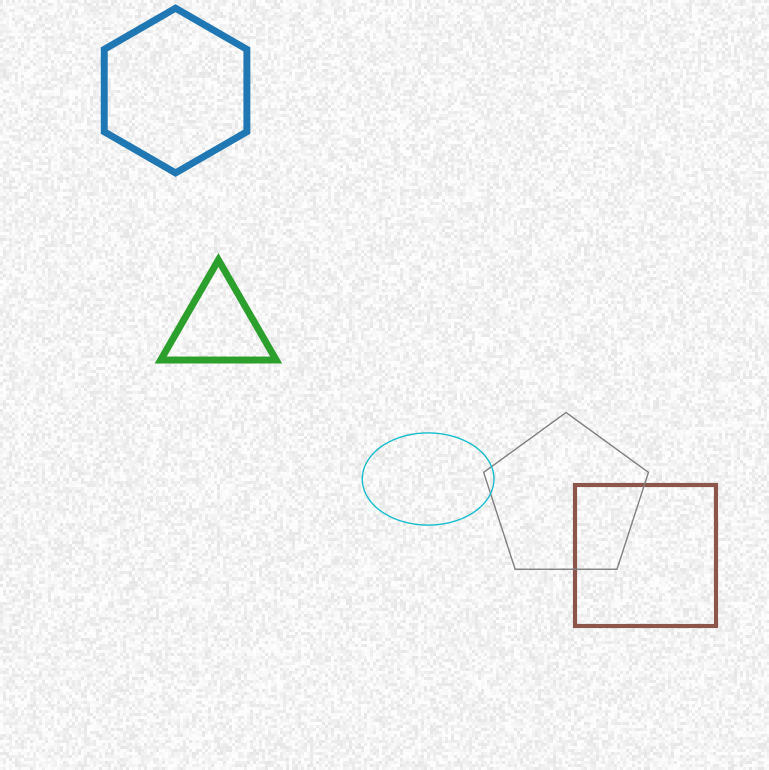[{"shape": "hexagon", "thickness": 2.5, "radius": 0.53, "center": [0.228, 0.882]}, {"shape": "triangle", "thickness": 2.5, "radius": 0.43, "center": [0.284, 0.576]}, {"shape": "square", "thickness": 1.5, "radius": 0.46, "center": [0.839, 0.278]}, {"shape": "pentagon", "thickness": 0.5, "radius": 0.56, "center": [0.735, 0.352]}, {"shape": "oval", "thickness": 0.5, "radius": 0.43, "center": [0.556, 0.378]}]